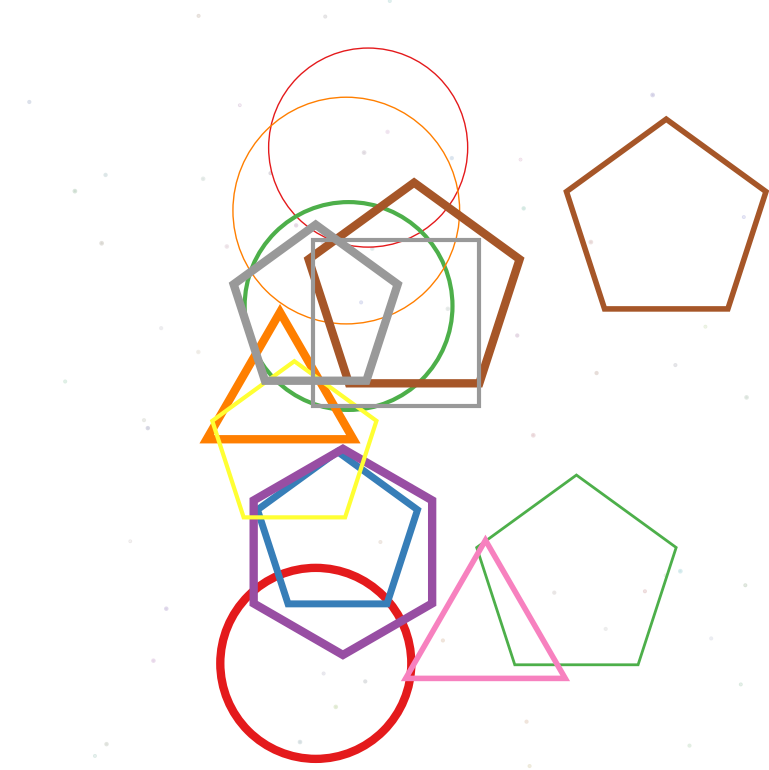[{"shape": "circle", "thickness": 0.5, "radius": 0.65, "center": [0.478, 0.808]}, {"shape": "circle", "thickness": 3, "radius": 0.62, "center": [0.41, 0.138]}, {"shape": "pentagon", "thickness": 2.5, "radius": 0.55, "center": [0.438, 0.304]}, {"shape": "circle", "thickness": 1.5, "radius": 0.67, "center": [0.453, 0.603]}, {"shape": "pentagon", "thickness": 1, "radius": 0.68, "center": [0.749, 0.247]}, {"shape": "hexagon", "thickness": 3, "radius": 0.67, "center": [0.445, 0.283]}, {"shape": "triangle", "thickness": 3, "radius": 0.55, "center": [0.364, 0.485]}, {"shape": "circle", "thickness": 0.5, "radius": 0.74, "center": [0.45, 0.727]}, {"shape": "pentagon", "thickness": 1.5, "radius": 0.56, "center": [0.382, 0.419]}, {"shape": "pentagon", "thickness": 3, "radius": 0.72, "center": [0.538, 0.619]}, {"shape": "pentagon", "thickness": 2, "radius": 0.68, "center": [0.865, 0.709]}, {"shape": "triangle", "thickness": 2, "radius": 0.6, "center": [0.63, 0.179]}, {"shape": "pentagon", "thickness": 3, "radius": 0.56, "center": [0.41, 0.596]}, {"shape": "square", "thickness": 1.5, "radius": 0.54, "center": [0.514, 0.581]}]